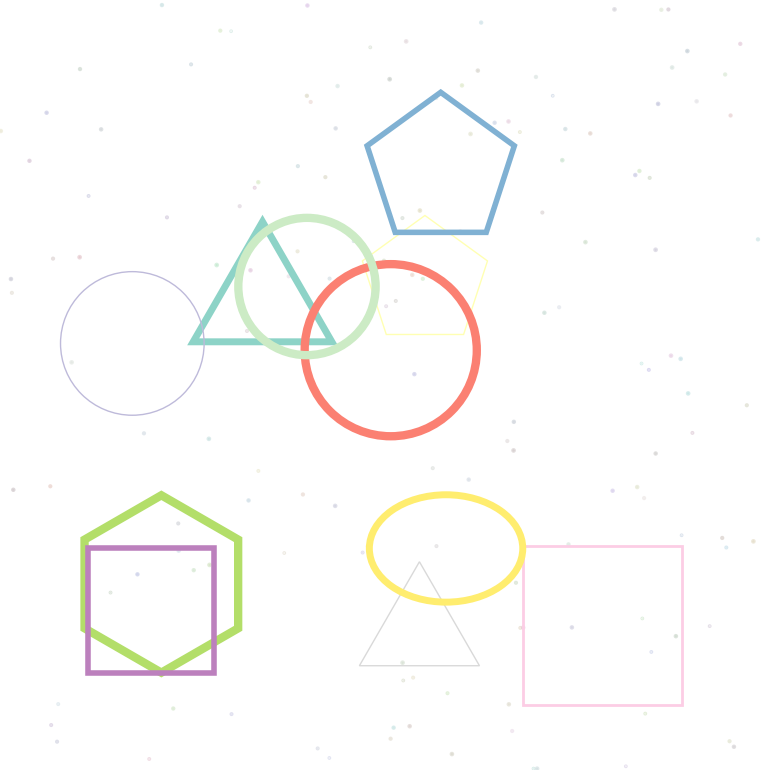[{"shape": "triangle", "thickness": 2.5, "radius": 0.52, "center": [0.341, 0.608]}, {"shape": "pentagon", "thickness": 0.5, "radius": 0.43, "center": [0.552, 0.635]}, {"shape": "circle", "thickness": 0.5, "radius": 0.47, "center": [0.172, 0.554]}, {"shape": "circle", "thickness": 3, "radius": 0.56, "center": [0.507, 0.545]}, {"shape": "pentagon", "thickness": 2, "radius": 0.5, "center": [0.572, 0.78]}, {"shape": "hexagon", "thickness": 3, "radius": 0.58, "center": [0.21, 0.242]}, {"shape": "square", "thickness": 1, "radius": 0.52, "center": [0.782, 0.187]}, {"shape": "triangle", "thickness": 0.5, "radius": 0.45, "center": [0.545, 0.18]}, {"shape": "square", "thickness": 2, "radius": 0.41, "center": [0.196, 0.207]}, {"shape": "circle", "thickness": 3, "radius": 0.45, "center": [0.399, 0.628]}, {"shape": "oval", "thickness": 2.5, "radius": 0.5, "center": [0.579, 0.288]}]